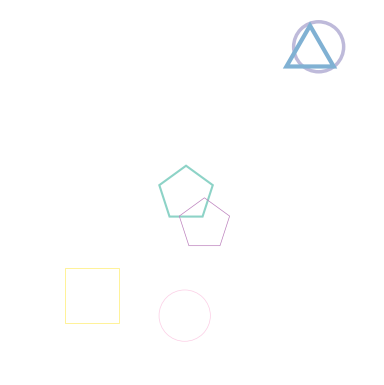[{"shape": "pentagon", "thickness": 1.5, "radius": 0.37, "center": [0.483, 0.497]}, {"shape": "circle", "thickness": 2.5, "radius": 0.32, "center": [0.828, 0.878]}, {"shape": "triangle", "thickness": 3, "radius": 0.35, "center": [0.805, 0.863]}, {"shape": "circle", "thickness": 0.5, "radius": 0.33, "center": [0.48, 0.18]}, {"shape": "pentagon", "thickness": 0.5, "radius": 0.34, "center": [0.531, 0.417]}, {"shape": "square", "thickness": 0.5, "radius": 0.35, "center": [0.238, 0.232]}]